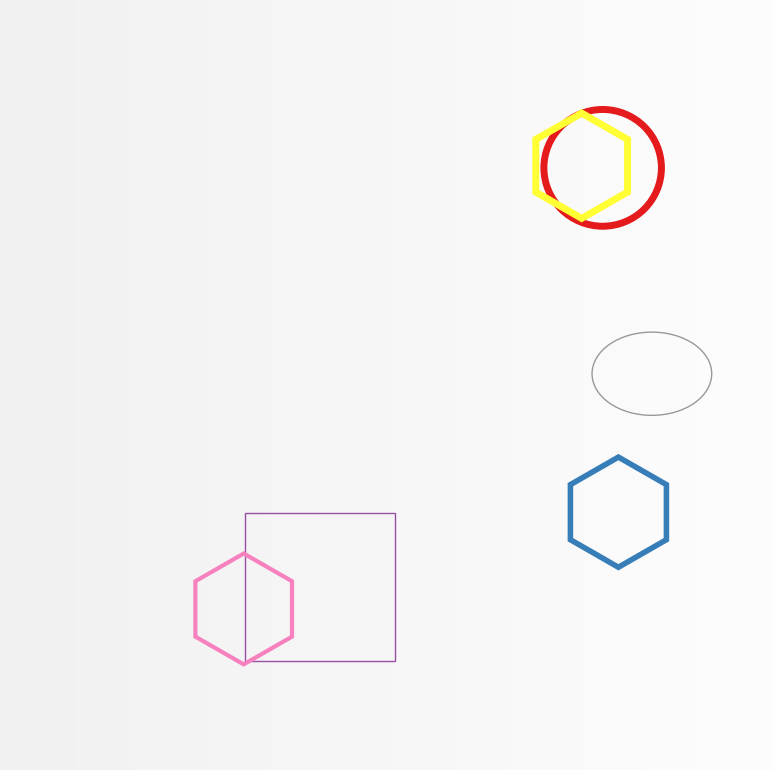[{"shape": "circle", "thickness": 2.5, "radius": 0.38, "center": [0.778, 0.782]}, {"shape": "hexagon", "thickness": 2, "radius": 0.36, "center": [0.798, 0.335]}, {"shape": "square", "thickness": 0.5, "radius": 0.48, "center": [0.413, 0.238]}, {"shape": "hexagon", "thickness": 2.5, "radius": 0.34, "center": [0.751, 0.785]}, {"shape": "hexagon", "thickness": 1.5, "radius": 0.36, "center": [0.314, 0.209]}, {"shape": "oval", "thickness": 0.5, "radius": 0.39, "center": [0.841, 0.515]}]